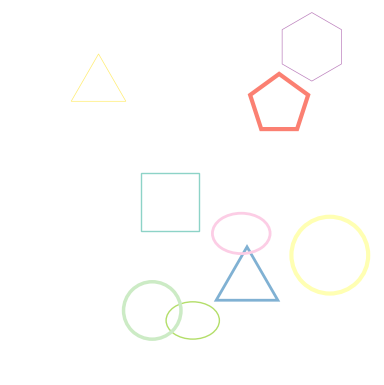[{"shape": "square", "thickness": 1, "radius": 0.37, "center": [0.441, 0.476]}, {"shape": "circle", "thickness": 3, "radius": 0.5, "center": [0.857, 0.337]}, {"shape": "pentagon", "thickness": 3, "radius": 0.4, "center": [0.725, 0.729]}, {"shape": "triangle", "thickness": 2, "radius": 0.46, "center": [0.642, 0.266]}, {"shape": "oval", "thickness": 1, "radius": 0.35, "center": [0.501, 0.168]}, {"shape": "oval", "thickness": 2, "radius": 0.37, "center": [0.627, 0.394]}, {"shape": "hexagon", "thickness": 0.5, "radius": 0.45, "center": [0.81, 0.878]}, {"shape": "circle", "thickness": 2.5, "radius": 0.37, "center": [0.395, 0.194]}, {"shape": "triangle", "thickness": 0.5, "radius": 0.41, "center": [0.256, 0.778]}]